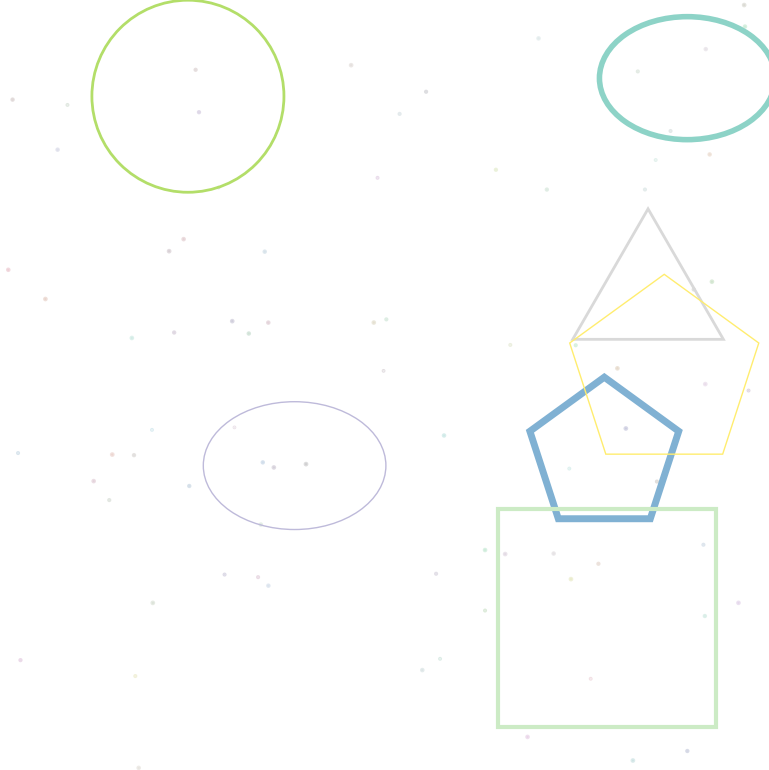[{"shape": "oval", "thickness": 2, "radius": 0.57, "center": [0.893, 0.898]}, {"shape": "oval", "thickness": 0.5, "radius": 0.59, "center": [0.383, 0.395]}, {"shape": "pentagon", "thickness": 2.5, "radius": 0.51, "center": [0.785, 0.409]}, {"shape": "circle", "thickness": 1, "radius": 0.62, "center": [0.244, 0.875]}, {"shape": "triangle", "thickness": 1, "radius": 0.56, "center": [0.842, 0.616]}, {"shape": "square", "thickness": 1.5, "radius": 0.71, "center": [0.788, 0.197]}, {"shape": "pentagon", "thickness": 0.5, "radius": 0.65, "center": [0.863, 0.515]}]